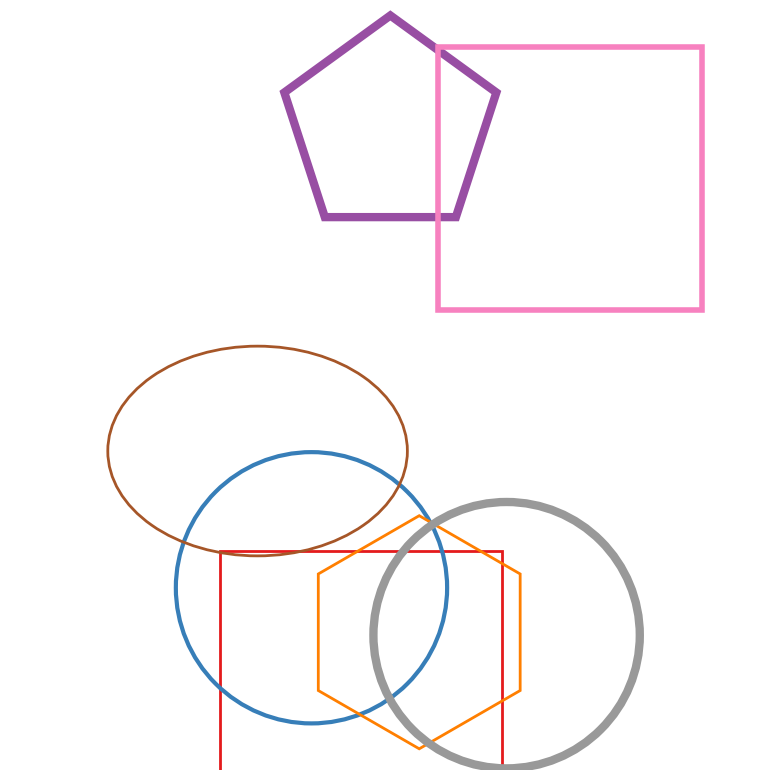[{"shape": "square", "thickness": 1, "radius": 0.91, "center": [0.468, 0.102]}, {"shape": "circle", "thickness": 1.5, "radius": 0.88, "center": [0.405, 0.237]}, {"shape": "pentagon", "thickness": 3, "radius": 0.72, "center": [0.507, 0.835]}, {"shape": "hexagon", "thickness": 1, "radius": 0.76, "center": [0.544, 0.179]}, {"shape": "oval", "thickness": 1, "radius": 0.97, "center": [0.335, 0.414]}, {"shape": "square", "thickness": 2, "radius": 0.86, "center": [0.741, 0.768]}, {"shape": "circle", "thickness": 3, "radius": 0.86, "center": [0.658, 0.175]}]